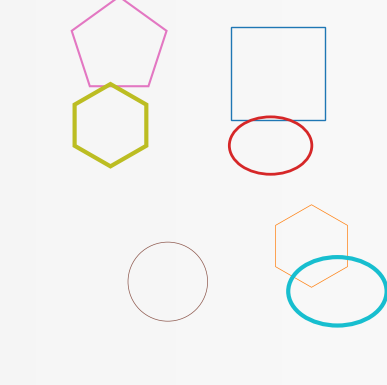[{"shape": "square", "thickness": 1, "radius": 0.61, "center": [0.717, 0.809]}, {"shape": "hexagon", "thickness": 0.5, "radius": 0.54, "center": [0.804, 0.361]}, {"shape": "oval", "thickness": 2, "radius": 0.53, "center": [0.698, 0.622]}, {"shape": "circle", "thickness": 0.5, "radius": 0.51, "center": [0.433, 0.268]}, {"shape": "pentagon", "thickness": 1.5, "radius": 0.64, "center": [0.307, 0.88]}, {"shape": "hexagon", "thickness": 3, "radius": 0.53, "center": [0.285, 0.675]}, {"shape": "oval", "thickness": 3, "radius": 0.63, "center": [0.871, 0.243]}]